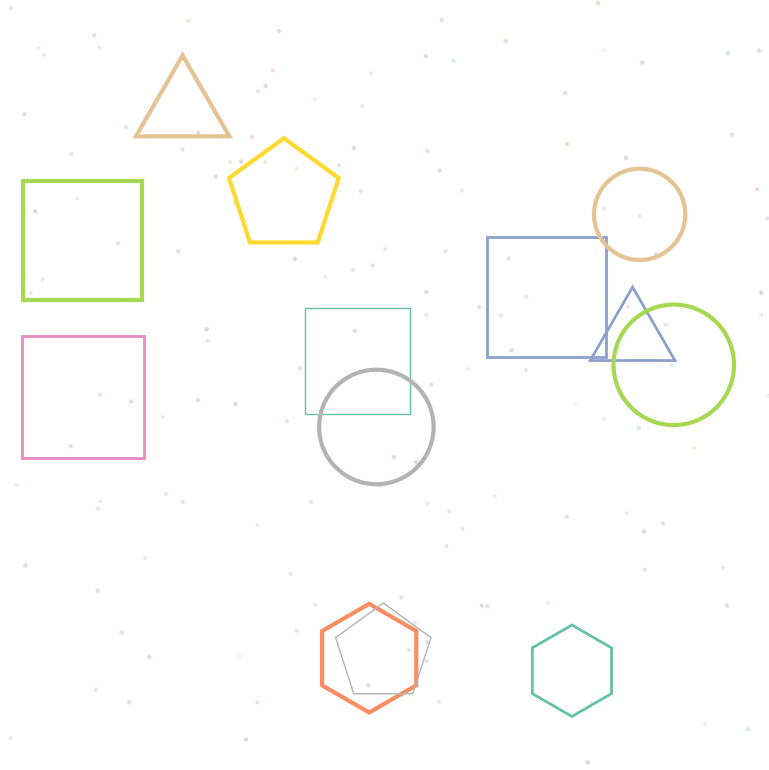[{"shape": "hexagon", "thickness": 1, "radius": 0.3, "center": [0.743, 0.129]}, {"shape": "square", "thickness": 0.5, "radius": 0.34, "center": [0.464, 0.531]}, {"shape": "hexagon", "thickness": 1.5, "radius": 0.35, "center": [0.479, 0.145]}, {"shape": "square", "thickness": 1, "radius": 0.39, "center": [0.709, 0.614]}, {"shape": "triangle", "thickness": 1, "radius": 0.32, "center": [0.822, 0.564]}, {"shape": "square", "thickness": 1, "radius": 0.4, "center": [0.108, 0.484]}, {"shape": "square", "thickness": 1.5, "radius": 0.39, "center": [0.107, 0.688]}, {"shape": "circle", "thickness": 1.5, "radius": 0.39, "center": [0.875, 0.526]}, {"shape": "pentagon", "thickness": 1.5, "radius": 0.37, "center": [0.369, 0.746]}, {"shape": "circle", "thickness": 1.5, "radius": 0.3, "center": [0.831, 0.722]}, {"shape": "triangle", "thickness": 1.5, "radius": 0.35, "center": [0.237, 0.858]}, {"shape": "circle", "thickness": 1.5, "radius": 0.37, "center": [0.489, 0.445]}, {"shape": "pentagon", "thickness": 0.5, "radius": 0.33, "center": [0.498, 0.152]}]